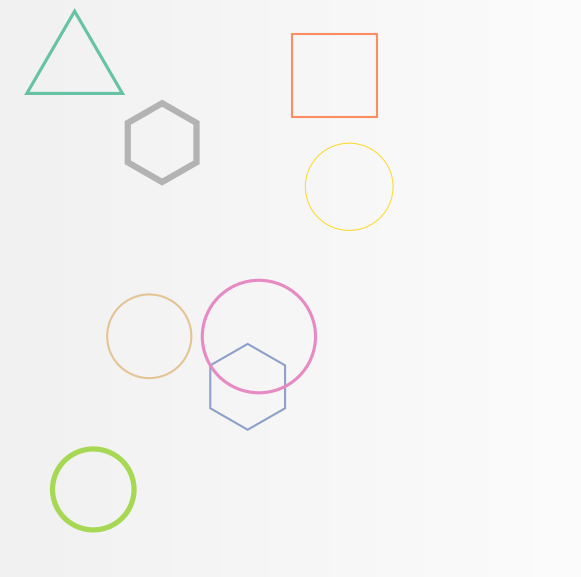[{"shape": "triangle", "thickness": 1.5, "radius": 0.47, "center": [0.128, 0.885]}, {"shape": "square", "thickness": 1, "radius": 0.36, "center": [0.575, 0.868]}, {"shape": "hexagon", "thickness": 1, "radius": 0.37, "center": [0.426, 0.329]}, {"shape": "circle", "thickness": 1.5, "radius": 0.49, "center": [0.445, 0.416]}, {"shape": "circle", "thickness": 2.5, "radius": 0.35, "center": [0.161, 0.152]}, {"shape": "circle", "thickness": 0.5, "radius": 0.38, "center": [0.601, 0.676]}, {"shape": "circle", "thickness": 1, "radius": 0.36, "center": [0.257, 0.417]}, {"shape": "hexagon", "thickness": 3, "radius": 0.34, "center": [0.279, 0.752]}]